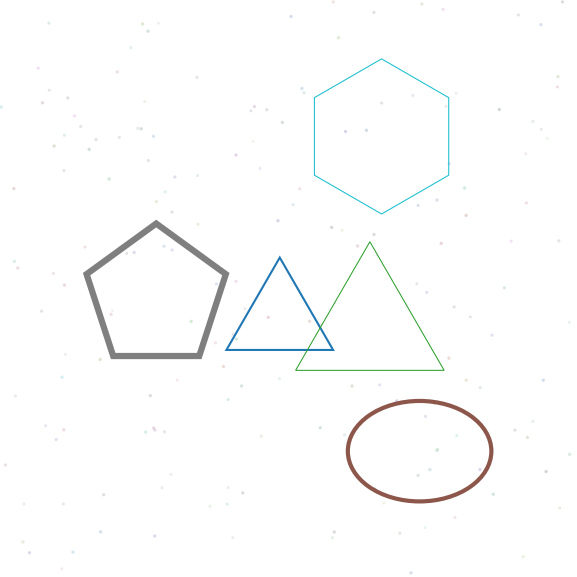[{"shape": "triangle", "thickness": 1, "radius": 0.53, "center": [0.484, 0.446]}, {"shape": "triangle", "thickness": 0.5, "radius": 0.74, "center": [0.64, 0.432]}, {"shape": "oval", "thickness": 2, "radius": 0.62, "center": [0.727, 0.218]}, {"shape": "pentagon", "thickness": 3, "radius": 0.63, "center": [0.27, 0.485]}, {"shape": "hexagon", "thickness": 0.5, "radius": 0.67, "center": [0.661, 0.763]}]